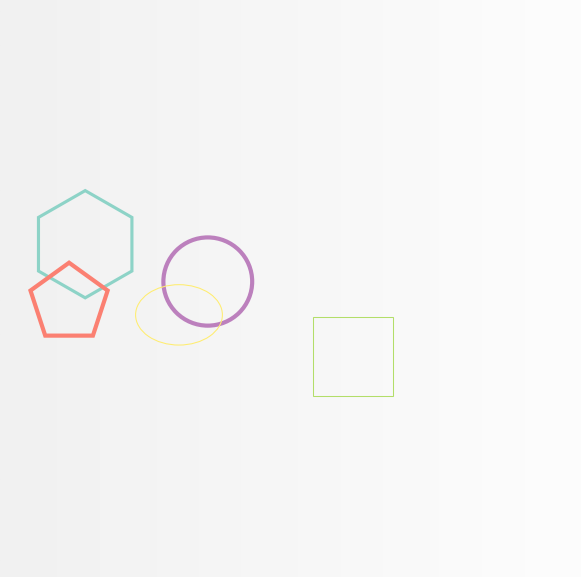[{"shape": "hexagon", "thickness": 1.5, "radius": 0.46, "center": [0.147, 0.576]}, {"shape": "pentagon", "thickness": 2, "radius": 0.35, "center": [0.119, 0.474]}, {"shape": "square", "thickness": 0.5, "radius": 0.34, "center": [0.608, 0.381]}, {"shape": "circle", "thickness": 2, "radius": 0.38, "center": [0.357, 0.512]}, {"shape": "oval", "thickness": 0.5, "radius": 0.37, "center": [0.308, 0.454]}]